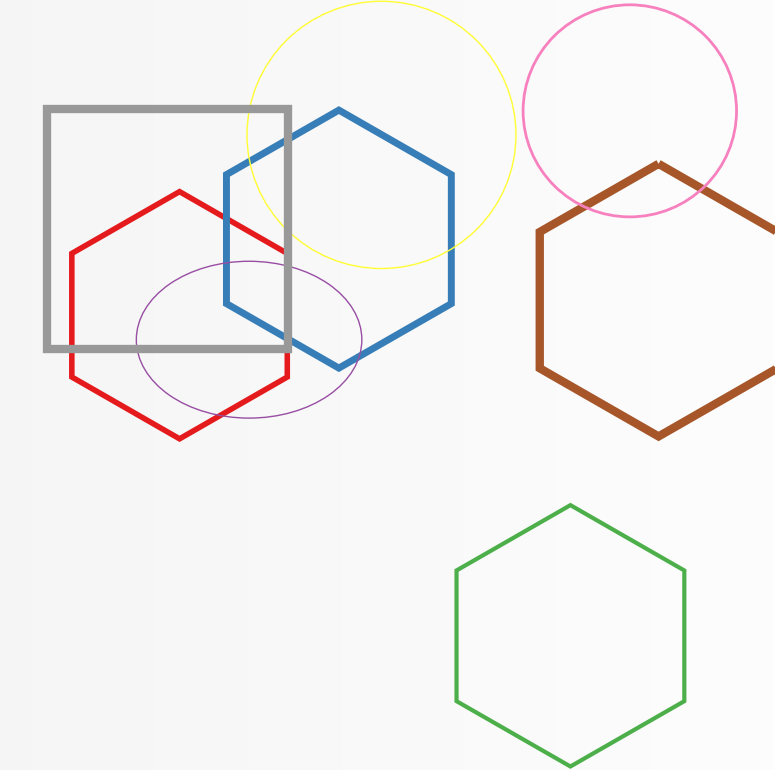[{"shape": "hexagon", "thickness": 2, "radius": 0.8, "center": [0.232, 0.591]}, {"shape": "hexagon", "thickness": 2.5, "radius": 0.84, "center": [0.437, 0.689]}, {"shape": "hexagon", "thickness": 1.5, "radius": 0.85, "center": [0.736, 0.174]}, {"shape": "oval", "thickness": 0.5, "radius": 0.73, "center": [0.321, 0.559]}, {"shape": "circle", "thickness": 0.5, "radius": 0.87, "center": [0.492, 0.825]}, {"shape": "hexagon", "thickness": 3, "radius": 0.89, "center": [0.85, 0.61]}, {"shape": "circle", "thickness": 1, "radius": 0.69, "center": [0.813, 0.856]}, {"shape": "square", "thickness": 3, "radius": 0.78, "center": [0.216, 0.703]}]